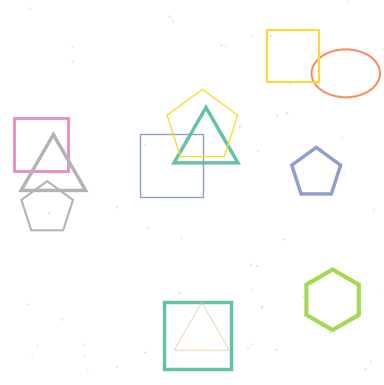[{"shape": "square", "thickness": 2.5, "radius": 0.44, "center": [0.513, 0.129]}, {"shape": "triangle", "thickness": 2.5, "radius": 0.48, "center": [0.535, 0.625]}, {"shape": "oval", "thickness": 1.5, "radius": 0.44, "center": [0.898, 0.809]}, {"shape": "pentagon", "thickness": 2.5, "radius": 0.33, "center": [0.821, 0.55]}, {"shape": "square", "thickness": 1, "radius": 0.41, "center": [0.445, 0.57]}, {"shape": "square", "thickness": 2, "radius": 0.35, "center": [0.107, 0.625]}, {"shape": "hexagon", "thickness": 3, "radius": 0.39, "center": [0.864, 0.221]}, {"shape": "pentagon", "thickness": 1, "radius": 0.48, "center": [0.526, 0.671]}, {"shape": "square", "thickness": 1.5, "radius": 0.34, "center": [0.761, 0.854]}, {"shape": "triangle", "thickness": 0.5, "radius": 0.41, "center": [0.524, 0.132]}, {"shape": "triangle", "thickness": 2.5, "radius": 0.48, "center": [0.139, 0.554]}, {"shape": "pentagon", "thickness": 1.5, "radius": 0.35, "center": [0.123, 0.459]}]